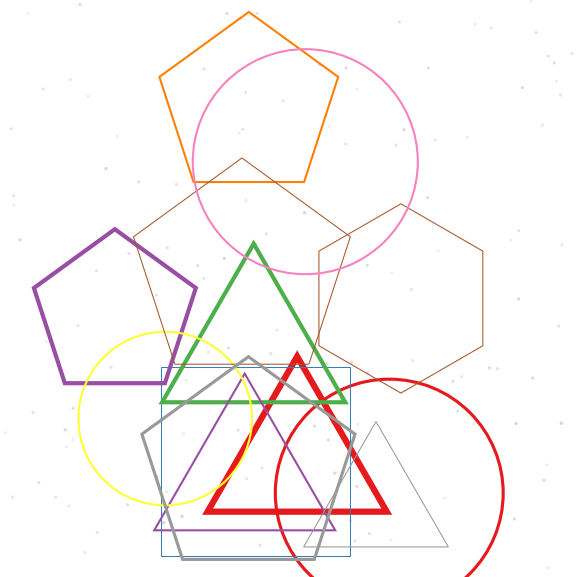[{"shape": "triangle", "thickness": 3, "radius": 0.9, "center": [0.515, 0.203]}, {"shape": "circle", "thickness": 1.5, "radius": 0.99, "center": [0.674, 0.145]}, {"shape": "square", "thickness": 0.5, "radius": 0.82, "center": [0.443, 0.2]}, {"shape": "triangle", "thickness": 2, "radius": 0.92, "center": [0.439, 0.394]}, {"shape": "pentagon", "thickness": 2, "radius": 0.74, "center": [0.199, 0.455]}, {"shape": "triangle", "thickness": 1, "radius": 0.9, "center": [0.424, 0.171]}, {"shape": "pentagon", "thickness": 1, "radius": 0.81, "center": [0.431, 0.816]}, {"shape": "circle", "thickness": 1, "radius": 0.75, "center": [0.286, 0.274]}, {"shape": "hexagon", "thickness": 0.5, "radius": 0.82, "center": [0.694, 0.482]}, {"shape": "pentagon", "thickness": 0.5, "radius": 0.99, "center": [0.419, 0.528]}, {"shape": "circle", "thickness": 1, "radius": 0.97, "center": [0.529, 0.719]}, {"shape": "pentagon", "thickness": 1.5, "radius": 0.97, "center": [0.43, 0.187]}, {"shape": "triangle", "thickness": 0.5, "radius": 0.72, "center": [0.651, 0.124]}]